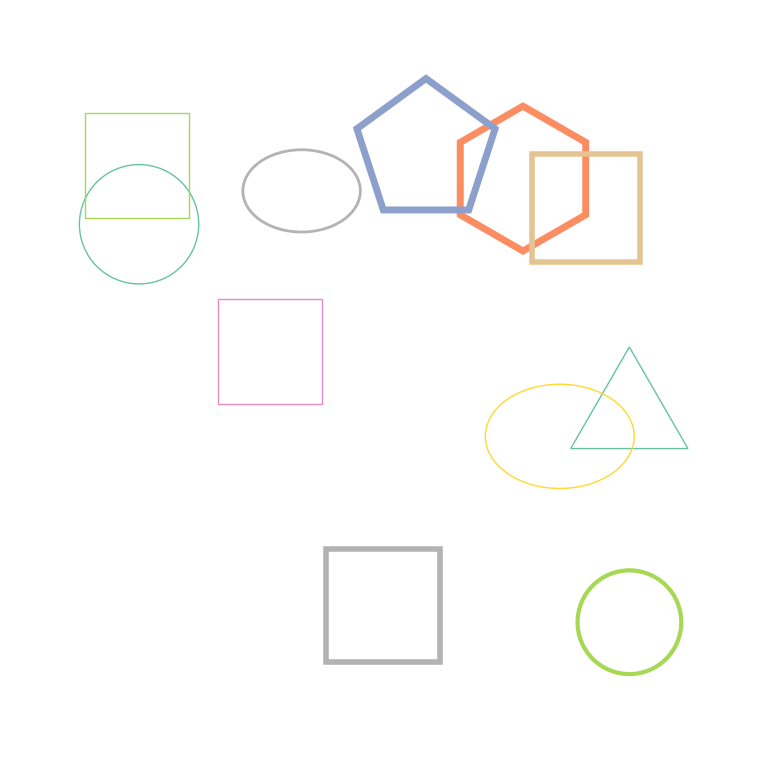[{"shape": "circle", "thickness": 0.5, "radius": 0.39, "center": [0.181, 0.709]}, {"shape": "triangle", "thickness": 0.5, "radius": 0.44, "center": [0.817, 0.461]}, {"shape": "hexagon", "thickness": 2.5, "radius": 0.47, "center": [0.679, 0.768]}, {"shape": "pentagon", "thickness": 2.5, "radius": 0.47, "center": [0.553, 0.804]}, {"shape": "square", "thickness": 0.5, "radius": 0.34, "center": [0.351, 0.543]}, {"shape": "square", "thickness": 0.5, "radius": 0.34, "center": [0.178, 0.785]}, {"shape": "circle", "thickness": 1.5, "radius": 0.34, "center": [0.817, 0.192]}, {"shape": "oval", "thickness": 0.5, "radius": 0.48, "center": [0.727, 0.433]}, {"shape": "square", "thickness": 2, "radius": 0.35, "center": [0.761, 0.73]}, {"shape": "oval", "thickness": 1, "radius": 0.38, "center": [0.392, 0.752]}, {"shape": "square", "thickness": 2, "radius": 0.37, "center": [0.498, 0.214]}]